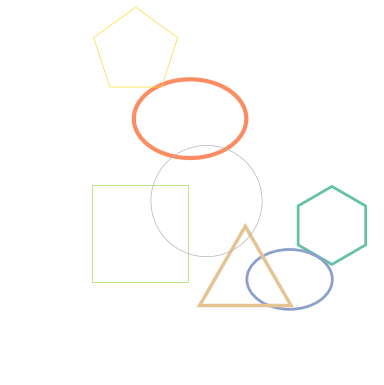[{"shape": "hexagon", "thickness": 2, "radius": 0.51, "center": [0.862, 0.414]}, {"shape": "oval", "thickness": 3, "radius": 0.73, "center": [0.494, 0.692]}, {"shape": "oval", "thickness": 2, "radius": 0.55, "center": [0.752, 0.274]}, {"shape": "square", "thickness": 0.5, "radius": 0.63, "center": [0.364, 0.394]}, {"shape": "pentagon", "thickness": 0.5, "radius": 0.57, "center": [0.352, 0.867]}, {"shape": "triangle", "thickness": 2.5, "radius": 0.69, "center": [0.637, 0.275]}, {"shape": "circle", "thickness": 0.5, "radius": 0.72, "center": [0.536, 0.478]}]